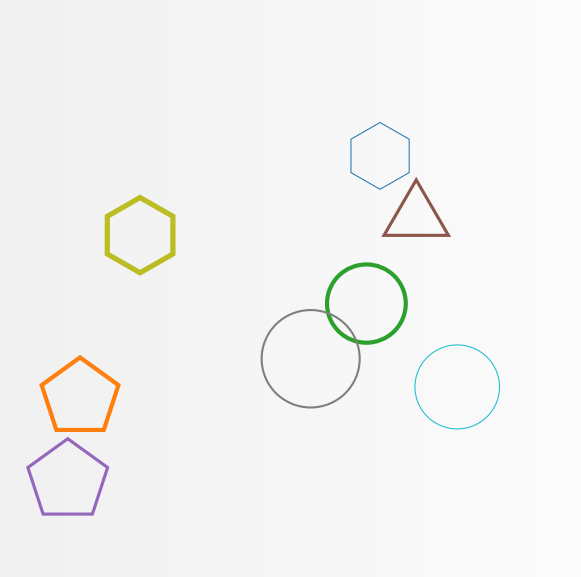[{"shape": "hexagon", "thickness": 0.5, "radius": 0.29, "center": [0.654, 0.729]}, {"shape": "pentagon", "thickness": 2, "radius": 0.35, "center": [0.138, 0.311]}, {"shape": "circle", "thickness": 2, "radius": 0.34, "center": [0.63, 0.473]}, {"shape": "pentagon", "thickness": 1.5, "radius": 0.36, "center": [0.117, 0.167]}, {"shape": "triangle", "thickness": 1.5, "radius": 0.32, "center": [0.716, 0.624]}, {"shape": "circle", "thickness": 1, "radius": 0.42, "center": [0.534, 0.378]}, {"shape": "hexagon", "thickness": 2.5, "radius": 0.33, "center": [0.241, 0.592]}, {"shape": "circle", "thickness": 0.5, "radius": 0.36, "center": [0.787, 0.329]}]